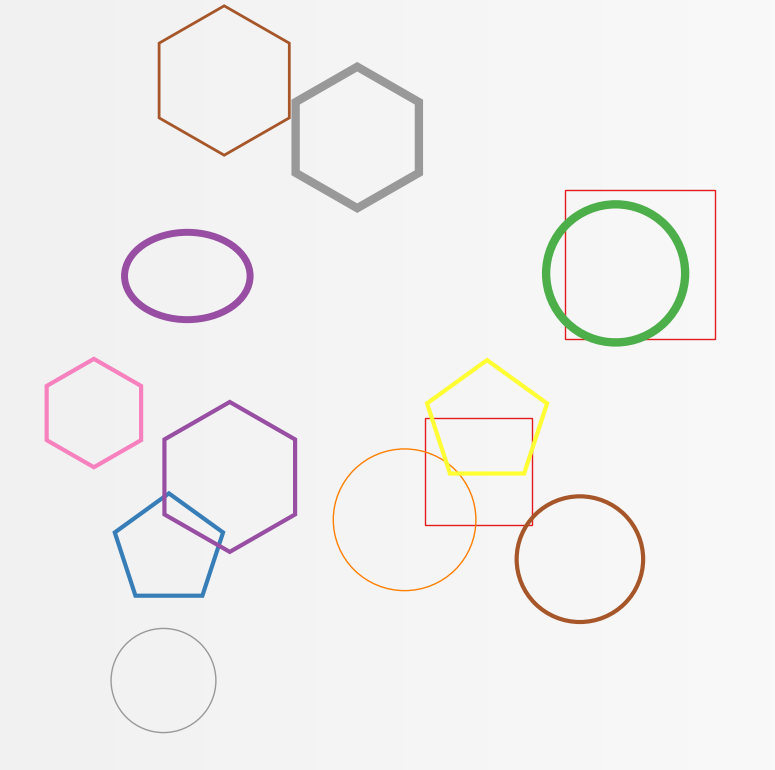[{"shape": "square", "thickness": 0.5, "radius": 0.48, "center": [0.826, 0.657]}, {"shape": "square", "thickness": 0.5, "radius": 0.35, "center": [0.617, 0.387]}, {"shape": "pentagon", "thickness": 1.5, "radius": 0.37, "center": [0.218, 0.286]}, {"shape": "circle", "thickness": 3, "radius": 0.45, "center": [0.794, 0.645]}, {"shape": "oval", "thickness": 2.5, "radius": 0.41, "center": [0.242, 0.642]}, {"shape": "hexagon", "thickness": 1.5, "radius": 0.49, "center": [0.296, 0.381]}, {"shape": "circle", "thickness": 0.5, "radius": 0.46, "center": [0.522, 0.325]}, {"shape": "pentagon", "thickness": 1.5, "radius": 0.41, "center": [0.628, 0.451]}, {"shape": "circle", "thickness": 1.5, "radius": 0.41, "center": [0.748, 0.274]}, {"shape": "hexagon", "thickness": 1, "radius": 0.48, "center": [0.289, 0.895]}, {"shape": "hexagon", "thickness": 1.5, "radius": 0.35, "center": [0.121, 0.464]}, {"shape": "circle", "thickness": 0.5, "radius": 0.34, "center": [0.211, 0.116]}, {"shape": "hexagon", "thickness": 3, "radius": 0.46, "center": [0.461, 0.822]}]